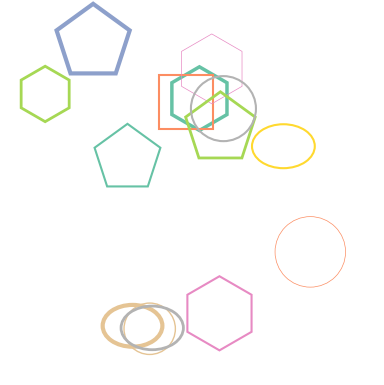[{"shape": "hexagon", "thickness": 2.5, "radius": 0.41, "center": [0.518, 0.744]}, {"shape": "pentagon", "thickness": 1.5, "radius": 0.45, "center": [0.331, 0.588]}, {"shape": "circle", "thickness": 0.5, "radius": 0.46, "center": [0.806, 0.346]}, {"shape": "square", "thickness": 1.5, "radius": 0.36, "center": [0.483, 0.735]}, {"shape": "pentagon", "thickness": 3, "radius": 0.5, "center": [0.242, 0.89]}, {"shape": "hexagon", "thickness": 0.5, "radius": 0.45, "center": [0.55, 0.821]}, {"shape": "hexagon", "thickness": 1.5, "radius": 0.48, "center": [0.57, 0.186]}, {"shape": "hexagon", "thickness": 2, "radius": 0.36, "center": [0.117, 0.756]}, {"shape": "pentagon", "thickness": 2, "radius": 0.48, "center": [0.572, 0.667]}, {"shape": "oval", "thickness": 1.5, "radius": 0.41, "center": [0.736, 0.62]}, {"shape": "oval", "thickness": 3, "radius": 0.39, "center": [0.344, 0.154]}, {"shape": "circle", "thickness": 1, "radius": 0.33, "center": [0.389, 0.146]}, {"shape": "circle", "thickness": 1.5, "radius": 0.42, "center": [0.58, 0.718]}, {"shape": "oval", "thickness": 2, "radius": 0.4, "center": [0.395, 0.148]}]